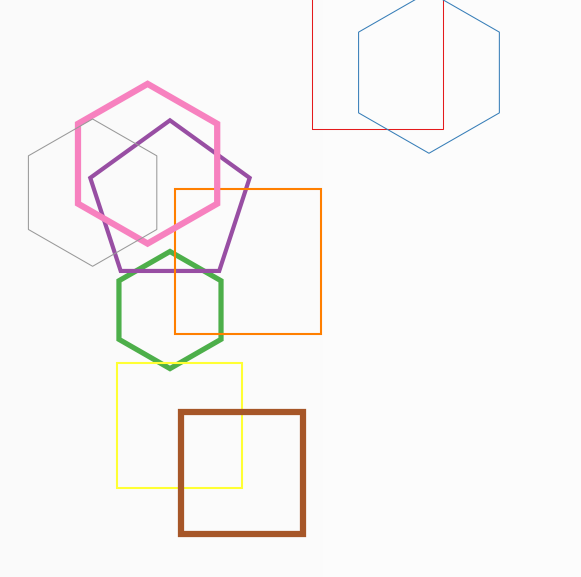[{"shape": "square", "thickness": 0.5, "radius": 0.56, "center": [0.649, 0.888]}, {"shape": "hexagon", "thickness": 0.5, "radius": 0.7, "center": [0.738, 0.874]}, {"shape": "hexagon", "thickness": 2.5, "radius": 0.51, "center": [0.292, 0.462]}, {"shape": "pentagon", "thickness": 2, "radius": 0.72, "center": [0.292, 0.647]}, {"shape": "square", "thickness": 1, "radius": 0.63, "center": [0.427, 0.546]}, {"shape": "square", "thickness": 1, "radius": 0.54, "center": [0.309, 0.263]}, {"shape": "square", "thickness": 3, "radius": 0.53, "center": [0.416, 0.181]}, {"shape": "hexagon", "thickness": 3, "radius": 0.69, "center": [0.254, 0.716]}, {"shape": "hexagon", "thickness": 0.5, "radius": 0.64, "center": [0.159, 0.666]}]